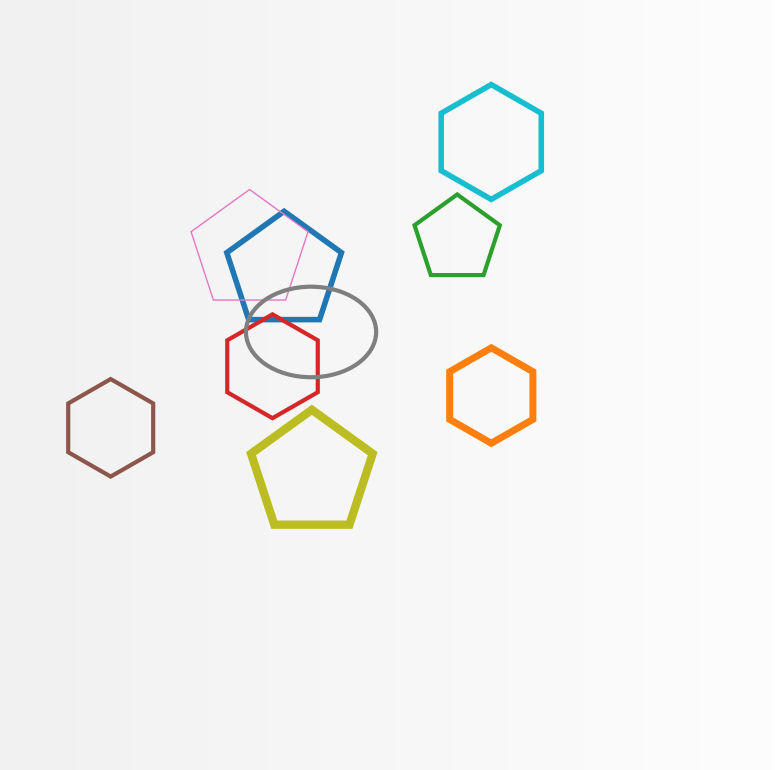[{"shape": "pentagon", "thickness": 2, "radius": 0.39, "center": [0.367, 0.648]}, {"shape": "hexagon", "thickness": 2.5, "radius": 0.31, "center": [0.634, 0.486]}, {"shape": "pentagon", "thickness": 1.5, "radius": 0.29, "center": [0.59, 0.69]}, {"shape": "hexagon", "thickness": 1.5, "radius": 0.34, "center": [0.352, 0.524]}, {"shape": "hexagon", "thickness": 1.5, "radius": 0.32, "center": [0.143, 0.444]}, {"shape": "pentagon", "thickness": 0.5, "radius": 0.4, "center": [0.322, 0.675]}, {"shape": "oval", "thickness": 1.5, "radius": 0.42, "center": [0.401, 0.569]}, {"shape": "pentagon", "thickness": 3, "radius": 0.41, "center": [0.402, 0.385]}, {"shape": "hexagon", "thickness": 2, "radius": 0.37, "center": [0.634, 0.816]}]